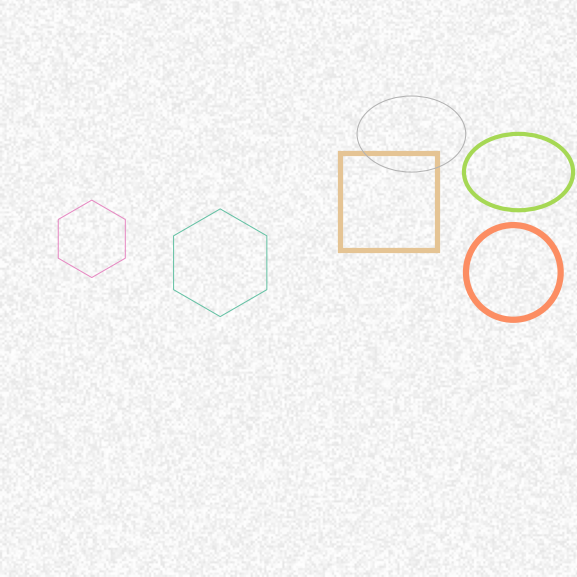[{"shape": "hexagon", "thickness": 0.5, "radius": 0.47, "center": [0.381, 0.544]}, {"shape": "circle", "thickness": 3, "radius": 0.41, "center": [0.889, 0.527]}, {"shape": "hexagon", "thickness": 0.5, "radius": 0.34, "center": [0.159, 0.586]}, {"shape": "oval", "thickness": 2, "radius": 0.47, "center": [0.898, 0.701]}, {"shape": "square", "thickness": 2.5, "radius": 0.42, "center": [0.672, 0.65]}, {"shape": "oval", "thickness": 0.5, "radius": 0.47, "center": [0.712, 0.767]}]